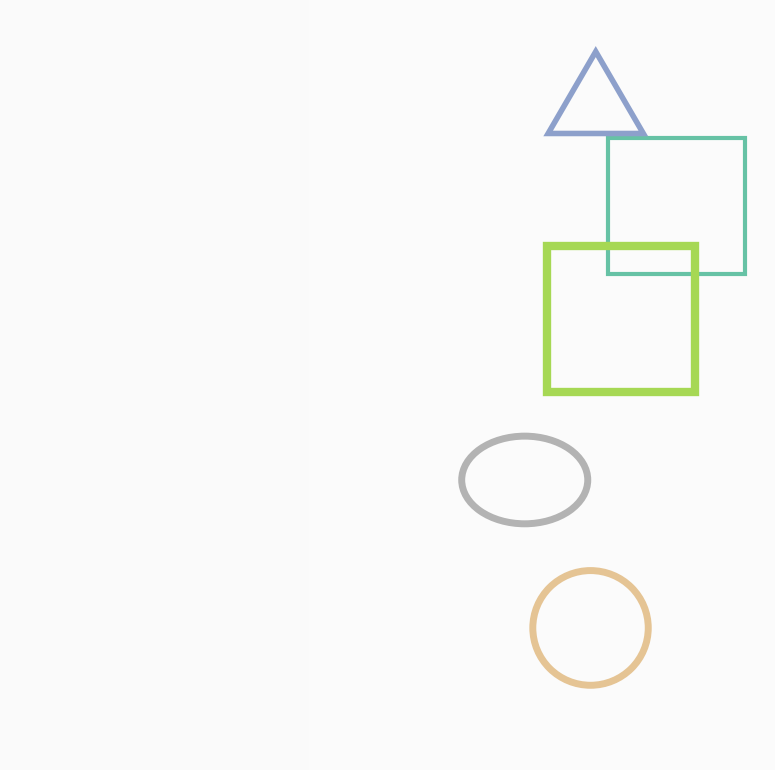[{"shape": "square", "thickness": 1.5, "radius": 0.44, "center": [0.872, 0.733]}, {"shape": "triangle", "thickness": 2, "radius": 0.35, "center": [0.769, 0.862]}, {"shape": "square", "thickness": 3, "radius": 0.48, "center": [0.801, 0.586]}, {"shape": "circle", "thickness": 2.5, "radius": 0.37, "center": [0.762, 0.185]}, {"shape": "oval", "thickness": 2.5, "radius": 0.41, "center": [0.677, 0.377]}]